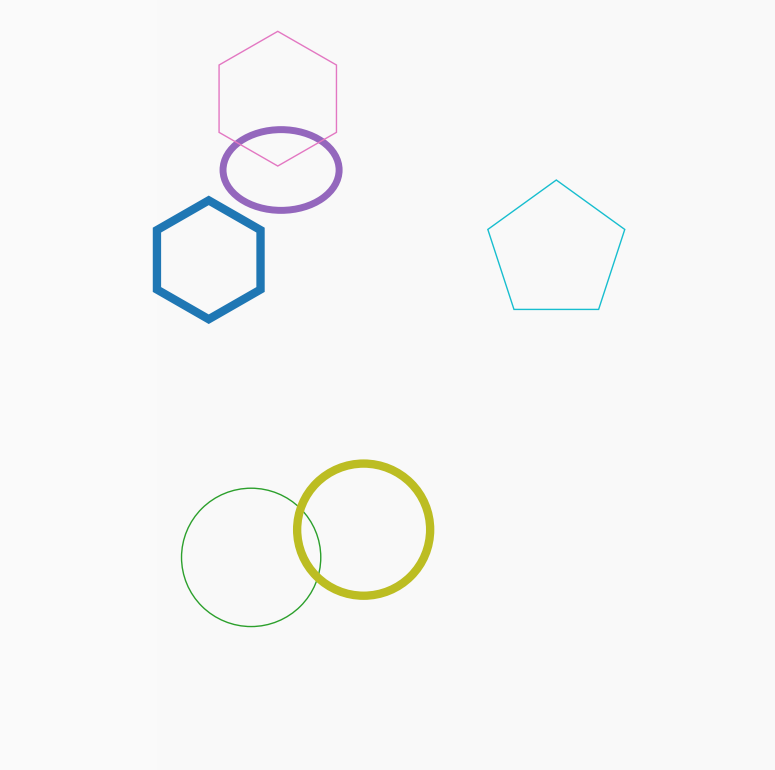[{"shape": "hexagon", "thickness": 3, "radius": 0.39, "center": [0.269, 0.663]}, {"shape": "circle", "thickness": 0.5, "radius": 0.45, "center": [0.324, 0.276]}, {"shape": "oval", "thickness": 2.5, "radius": 0.37, "center": [0.363, 0.779]}, {"shape": "hexagon", "thickness": 0.5, "radius": 0.44, "center": [0.358, 0.872]}, {"shape": "circle", "thickness": 3, "radius": 0.43, "center": [0.469, 0.312]}, {"shape": "pentagon", "thickness": 0.5, "radius": 0.46, "center": [0.718, 0.673]}]